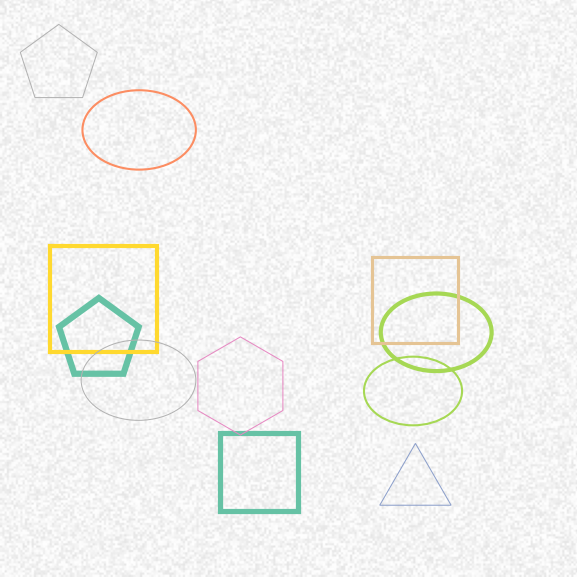[{"shape": "pentagon", "thickness": 3, "radius": 0.36, "center": [0.171, 0.411]}, {"shape": "square", "thickness": 2.5, "radius": 0.34, "center": [0.449, 0.182]}, {"shape": "oval", "thickness": 1, "radius": 0.49, "center": [0.241, 0.774]}, {"shape": "triangle", "thickness": 0.5, "radius": 0.36, "center": [0.719, 0.16]}, {"shape": "hexagon", "thickness": 0.5, "radius": 0.42, "center": [0.416, 0.331]}, {"shape": "oval", "thickness": 2, "radius": 0.48, "center": [0.755, 0.424]}, {"shape": "oval", "thickness": 1, "radius": 0.42, "center": [0.715, 0.322]}, {"shape": "square", "thickness": 2, "radius": 0.46, "center": [0.18, 0.481]}, {"shape": "square", "thickness": 1.5, "radius": 0.37, "center": [0.718, 0.479]}, {"shape": "pentagon", "thickness": 0.5, "radius": 0.35, "center": [0.102, 0.887]}, {"shape": "oval", "thickness": 0.5, "radius": 0.5, "center": [0.24, 0.341]}]